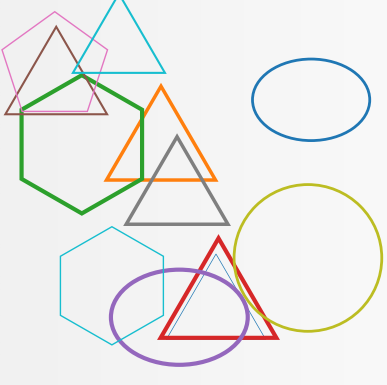[{"shape": "oval", "thickness": 2, "radius": 0.76, "center": [0.803, 0.741]}, {"shape": "triangle", "thickness": 0.5, "radius": 0.74, "center": [0.557, 0.192]}, {"shape": "triangle", "thickness": 2.5, "radius": 0.81, "center": [0.415, 0.614]}, {"shape": "hexagon", "thickness": 3, "radius": 0.9, "center": [0.211, 0.625]}, {"shape": "triangle", "thickness": 3, "radius": 0.86, "center": [0.564, 0.209]}, {"shape": "oval", "thickness": 3, "radius": 0.88, "center": [0.463, 0.176]}, {"shape": "triangle", "thickness": 1.5, "radius": 0.76, "center": [0.145, 0.779]}, {"shape": "pentagon", "thickness": 1, "radius": 0.72, "center": [0.141, 0.826]}, {"shape": "triangle", "thickness": 2.5, "radius": 0.76, "center": [0.457, 0.493]}, {"shape": "circle", "thickness": 2, "radius": 0.95, "center": [0.795, 0.33]}, {"shape": "triangle", "thickness": 1.5, "radius": 0.69, "center": [0.307, 0.879]}, {"shape": "hexagon", "thickness": 1, "radius": 0.77, "center": [0.289, 0.258]}]